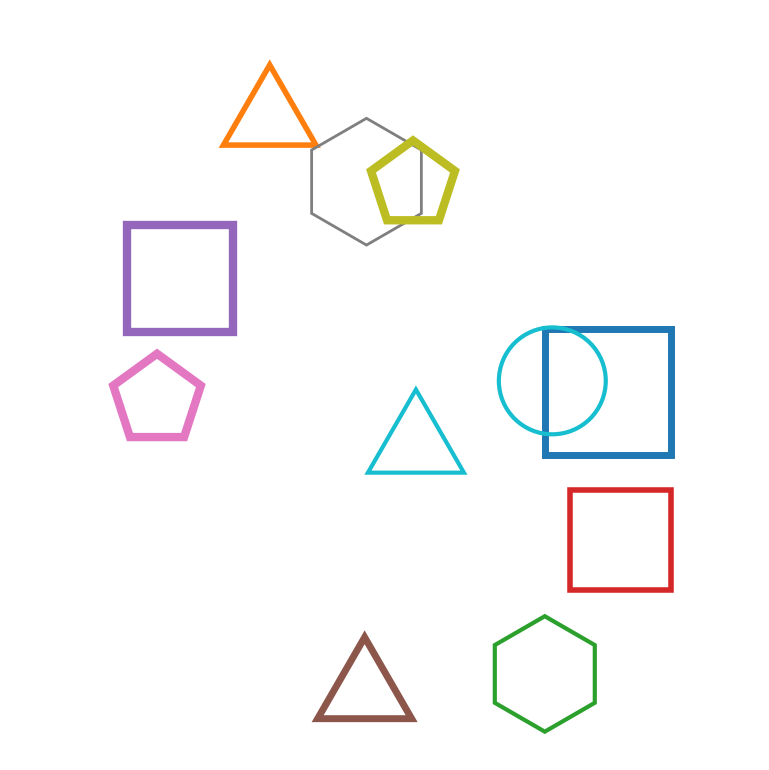[{"shape": "square", "thickness": 2.5, "radius": 0.41, "center": [0.789, 0.491]}, {"shape": "triangle", "thickness": 2, "radius": 0.35, "center": [0.35, 0.846]}, {"shape": "hexagon", "thickness": 1.5, "radius": 0.37, "center": [0.708, 0.125]}, {"shape": "square", "thickness": 2, "radius": 0.33, "center": [0.806, 0.299]}, {"shape": "square", "thickness": 3, "radius": 0.35, "center": [0.234, 0.639]}, {"shape": "triangle", "thickness": 2.5, "radius": 0.35, "center": [0.474, 0.102]}, {"shape": "pentagon", "thickness": 3, "radius": 0.3, "center": [0.204, 0.481]}, {"shape": "hexagon", "thickness": 1, "radius": 0.41, "center": [0.476, 0.764]}, {"shape": "pentagon", "thickness": 3, "radius": 0.29, "center": [0.536, 0.76]}, {"shape": "triangle", "thickness": 1.5, "radius": 0.36, "center": [0.54, 0.422]}, {"shape": "circle", "thickness": 1.5, "radius": 0.35, "center": [0.717, 0.505]}]